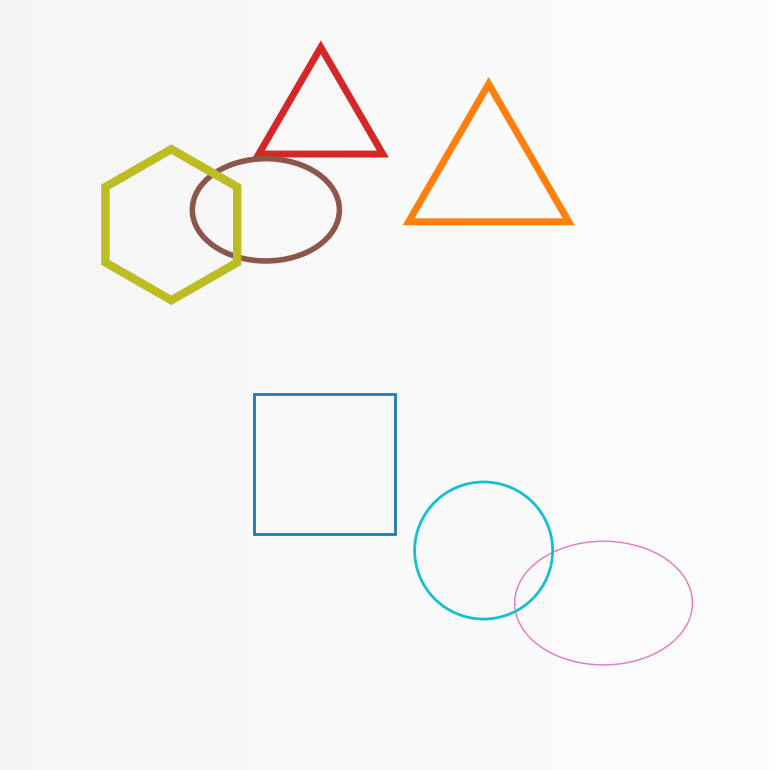[{"shape": "square", "thickness": 1, "radius": 0.45, "center": [0.419, 0.397]}, {"shape": "triangle", "thickness": 2.5, "radius": 0.6, "center": [0.631, 0.772]}, {"shape": "triangle", "thickness": 2.5, "radius": 0.46, "center": [0.414, 0.846]}, {"shape": "oval", "thickness": 2, "radius": 0.47, "center": [0.343, 0.727]}, {"shape": "oval", "thickness": 0.5, "radius": 0.57, "center": [0.779, 0.217]}, {"shape": "hexagon", "thickness": 3, "radius": 0.49, "center": [0.221, 0.708]}, {"shape": "circle", "thickness": 1, "radius": 0.45, "center": [0.624, 0.285]}]